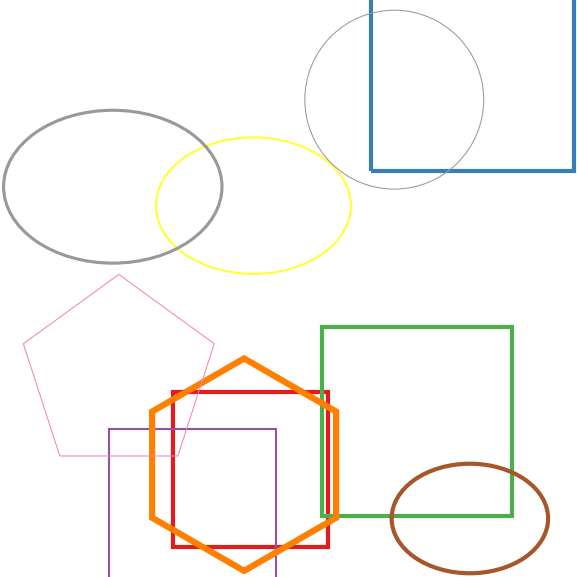[{"shape": "square", "thickness": 2, "radius": 0.67, "center": [0.434, 0.187]}, {"shape": "square", "thickness": 2, "radius": 0.88, "center": [0.818, 0.878]}, {"shape": "square", "thickness": 2, "radius": 0.82, "center": [0.722, 0.269]}, {"shape": "square", "thickness": 1, "radius": 0.72, "center": [0.334, 0.111]}, {"shape": "hexagon", "thickness": 3, "radius": 0.92, "center": [0.423, 0.195]}, {"shape": "oval", "thickness": 1, "radius": 0.84, "center": [0.439, 0.643]}, {"shape": "oval", "thickness": 2, "radius": 0.68, "center": [0.814, 0.101]}, {"shape": "pentagon", "thickness": 0.5, "radius": 0.87, "center": [0.206, 0.35]}, {"shape": "oval", "thickness": 1.5, "radius": 0.95, "center": [0.195, 0.676]}, {"shape": "circle", "thickness": 0.5, "radius": 0.77, "center": [0.683, 0.827]}]